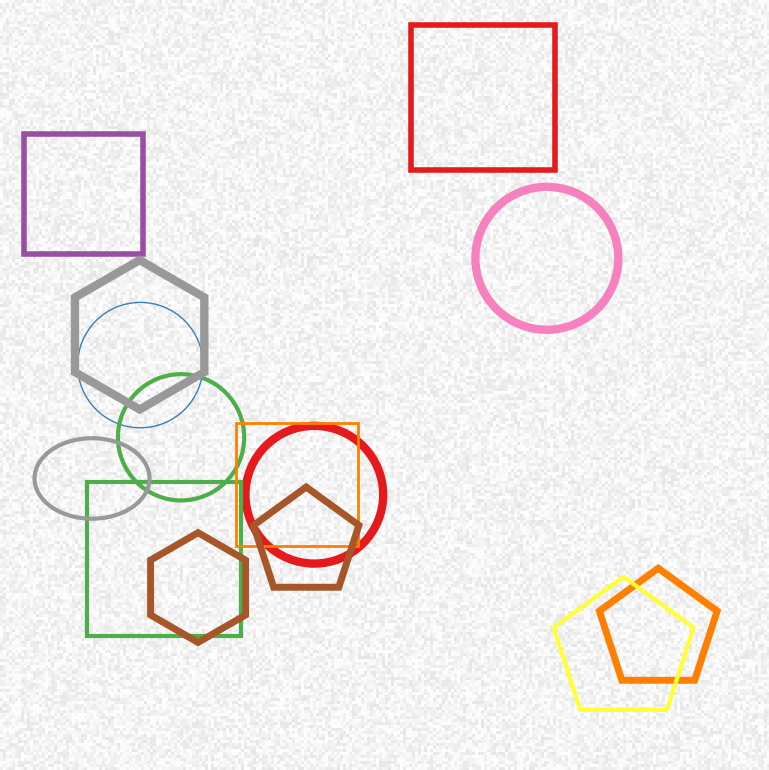[{"shape": "square", "thickness": 2, "radius": 0.47, "center": [0.627, 0.873]}, {"shape": "circle", "thickness": 3, "radius": 0.45, "center": [0.408, 0.358]}, {"shape": "circle", "thickness": 0.5, "radius": 0.41, "center": [0.182, 0.526]}, {"shape": "square", "thickness": 1.5, "radius": 0.5, "center": [0.213, 0.274]}, {"shape": "circle", "thickness": 1.5, "radius": 0.41, "center": [0.235, 0.432]}, {"shape": "square", "thickness": 2, "radius": 0.39, "center": [0.109, 0.748]}, {"shape": "square", "thickness": 1, "radius": 0.4, "center": [0.386, 0.371]}, {"shape": "pentagon", "thickness": 2.5, "radius": 0.4, "center": [0.855, 0.182]}, {"shape": "pentagon", "thickness": 1.5, "radius": 0.48, "center": [0.81, 0.155]}, {"shape": "hexagon", "thickness": 2.5, "radius": 0.36, "center": [0.257, 0.237]}, {"shape": "pentagon", "thickness": 2.5, "radius": 0.36, "center": [0.398, 0.296]}, {"shape": "circle", "thickness": 3, "radius": 0.46, "center": [0.71, 0.665]}, {"shape": "oval", "thickness": 1.5, "radius": 0.37, "center": [0.12, 0.379]}, {"shape": "hexagon", "thickness": 3, "radius": 0.49, "center": [0.181, 0.565]}]